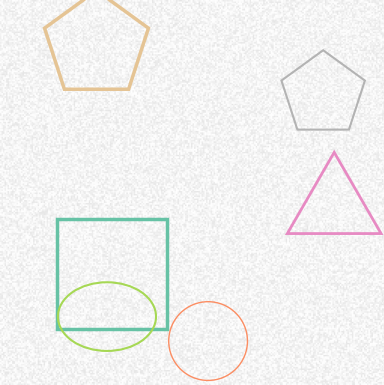[{"shape": "square", "thickness": 2.5, "radius": 0.72, "center": [0.292, 0.289]}, {"shape": "circle", "thickness": 1, "radius": 0.51, "center": [0.541, 0.114]}, {"shape": "triangle", "thickness": 2, "radius": 0.7, "center": [0.868, 0.464]}, {"shape": "oval", "thickness": 1.5, "radius": 0.64, "center": [0.278, 0.178]}, {"shape": "pentagon", "thickness": 2.5, "radius": 0.71, "center": [0.251, 0.883]}, {"shape": "pentagon", "thickness": 1.5, "radius": 0.57, "center": [0.839, 0.756]}]